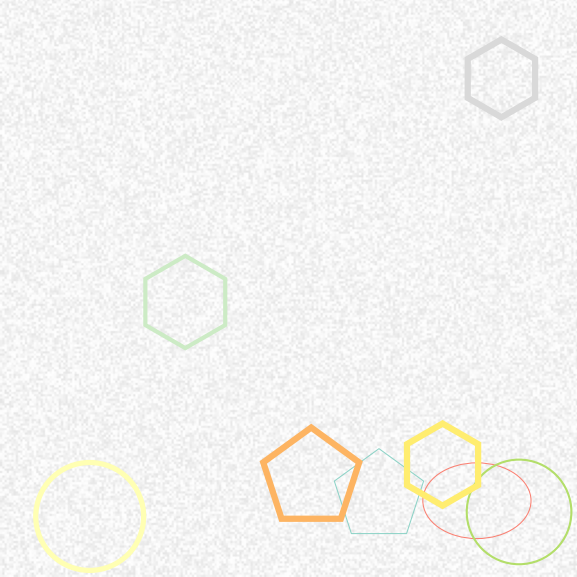[{"shape": "pentagon", "thickness": 0.5, "radius": 0.41, "center": [0.656, 0.141]}, {"shape": "circle", "thickness": 2.5, "radius": 0.47, "center": [0.155, 0.105]}, {"shape": "oval", "thickness": 0.5, "radius": 0.47, "center": [0.826, 0.132]}, {"shape": "pentagon", "thickness": 3, "radius": 0.44, "center": [0.539, 0.171]}, {"shape": "circle", "thickness": 1, "radius": 0.45, "center": [0.899, 0.113]}, {"shape": "hexagon", "thickness": 3, "radius": 0.34, "center": [0.868, 0.863]}, {"shape": "hexagon", "thickness": 2, "radius": 0.4, "center": [0.321, 0.476]}, {"shape": "hexagon", "thickness": 3, "radius": 0.36, "center": [0.766, 0.195]}]